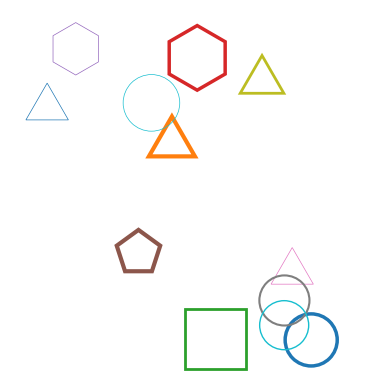[{"shape": "circle", "thickness": 2.5, "radius": 0.34, "center": [0.808, 0.117]}, {"shape": "triangle", "thickness": 0.5, "radius": 0.32, "center": [0.122, 0.72]}, {"shape": "triangle", "thickness": 3, "radius": 0.35, "center": [0.447, 0.628]}, {"shape": "square", "thickness": 2, "radius": 0.4, "center": [0.559, 0.12]}, {"shape": "hexagon", "thickness": 2.5, "radius": 0.42, "center": [0.512, 0.85]}, {"shape": "hexagon", "thickness": 0.5, "radius": 0.34, "center": [0.197, 0.873]}, {"shape": "pentagon", "thickness": 3, "radius": 0.3, "center": [0.36, 0.343]}, {"shape": "triangle", "thickness": 0.5, "radius": 0.32, "center": [0.759, 0.294]}, {"shape": "circle", "thickness": 1.5, "radius": 0.33, "center": [0.739, 0.22]}, {"shape": "triangle", "thickness": 2, "radius": 0.33, "center": [0.681, 0.79]}, {"shape": "circle", "thickness": 0.5, "radius": 0.37, "center": [0.393, 0.733]}, {"shape": "circle", "thickness": 1, "radius": 0.32, "center": [0.738, 0.155]}]